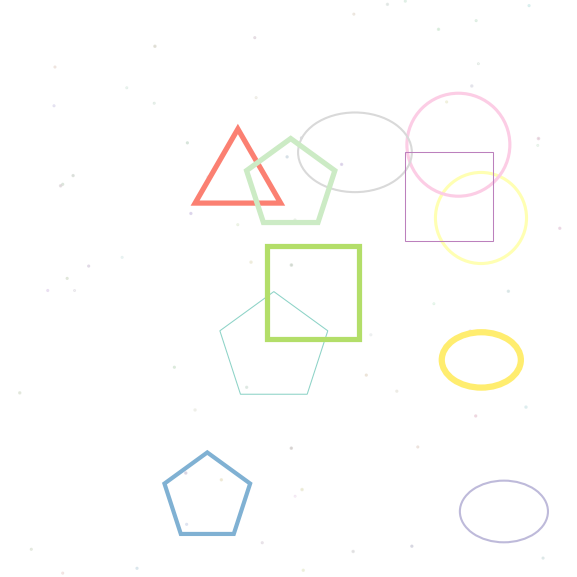[{"shape": "pentagon", "thickness": 0.5, "radius": 0.49, "center": [0.474, 0.396]}, {"shape": "circle", "thickness": 1.5, "radius": 0.39, "center": [0.833, 0.622]}, {"shape": "oval", "thickness": 1, "radius": 0.38, "center": [0.873, 0.113]}, {"shape": "triangle", "thickness": 2.5, "radius": 0.43, "center": [0.412, 0.69]}, {"shape": "pentagon", "thickness": 2, "radius": 0.39, "center": [0.359, 0.138]}, {"shape": "square", "thickness": 2.5, "radius": 0.4, "center": [0.542, 0.493]}, {"shape": "circle", "thickness": 1.5, "radius": 0.45, "center": [0.794, 0.749]}, {"shape": "oval", "thickness": 1, "radius": 0.49, "center": [0.615, 0.735]}, {"shape": "square", "thickness": 0.5, "radius": 0.38, "center": [0.778, 0.659]}, {"shape": "pentagon", "thickness": 2.5, "radius": 0.4, "center": [0.503, 0.679]}, {"shape": "oval", "thickness": 3, "radius": 0.34, "center": [0.833, 0.376]}]